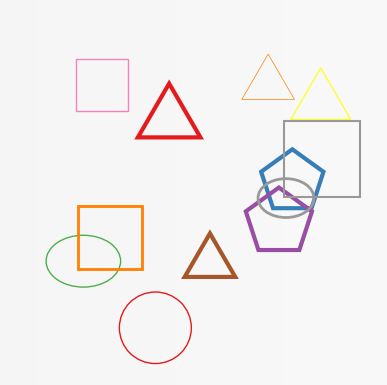[{"shape": "triangle", "thickness": 3, "radius": 0.47, "center": [0.437, 0.69]}, {"shape": "circle", "thickness": 1, "radius": 0.46, "center": [0.401, 0.149]}, {"shape": "pentagon", "thickness": 3, "radius": 0.42, "center": [0.754, 0.528]}, {"shape": "oval", "thickness": 1, "radius": 0.48, "center": [0.215, 0.322]}, {"shape": "pentagon", "thickness": 3, "radius": 0.45, "center": [0.72, 0.423]}, {"shape": "square", "thickness": 2, "radius": 0.41, "center": [0.285, 0.383]}, {"shape": "triangle", "thickness": 0.5, "radius": 0.39, "center": [0.692, 0.781]}, {"shape": "triangle", "thickness": 1, "radius": 0.45, "center": [0.828, 0.734]}, {"shape": "triangle", "thickness": 3, "radius": 0.38, "center": [0.542, 0.318]}, {"shape": "square", "thickness": 1, "radius": 0.34, "center": [0.263, 0.778]}, {"shape": "oval", "thickness": 2, "radius": 0.36, "center": [0.738, 0.485]}, {"shape": "square", "thickness": 1.5, "radius": 0.49, "center": [0.831, 0.588]}]